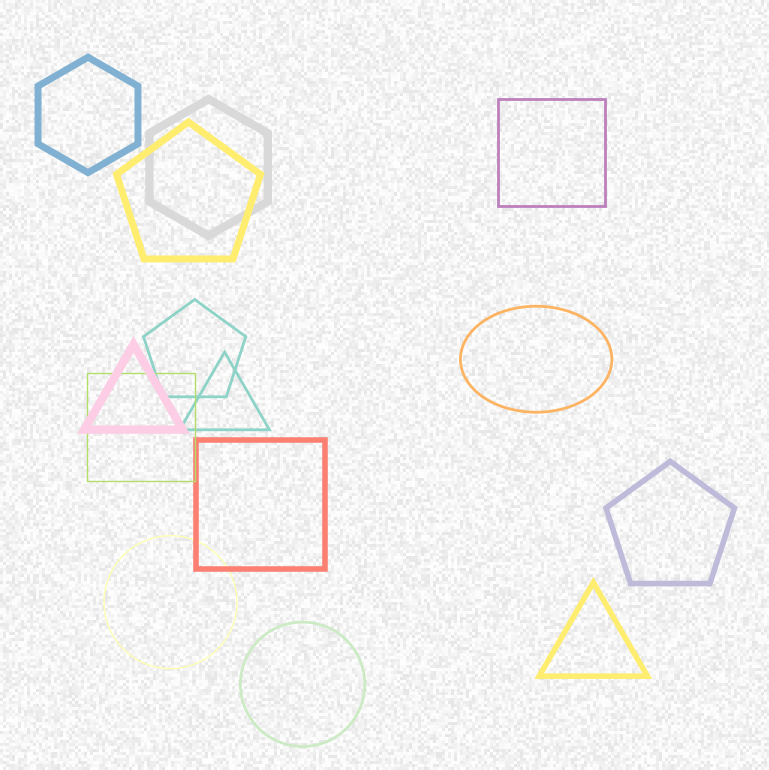[{"shape": "triangle", "thickness": 1, "radius": 0.34, "center": [0.292, 0.475]}, {"shape": "pentagon", "thickness": 1, "radius": 0.35, "center": [0.253, 0.541]}, {"shape": "circle", "thickness": 0.5, "radius": 0.43, "center": [0.221, 0.218]}, {"shape": "pentagon", "thickness": 2, "radius": 0.44, "center": [0.87, 0.313]}, {"shape": "square", "thickness": 2, "radius": 0.42, "center": [0.339, 0.344]}, {"shape": "hexagon", "thickness": 2.5, "radius": 0.37, "center": [0.114, 0.851]}, {"shape": "oval", "thickness": 1, "radius": 0.49, "center": [0.696, 0.533]}, {"shape": "square", "thickness": 0.5, "radius": 0.35, "center": [0.183, 0.446]}, {"shape": "triangle", "thickness": 3, "radius": 0.37, "center": [0.173, 0.479]}, {"shape": "hexagon", "thickness": 3, "radius": 0.44, "center": [0.271, 0.783]}, {"shape": "square", "thickness": 1, "radius": 0.35, "center": [0.716, 0.802]}, {"shape": "circle", "thickness": 1, "radius": 0.4, "center": [0.393, 0.111]}, {"shape": "pentagon", "thickness": 2.5, "radius": 0.49, "center": [0.245, 0.743]}, {"shape": "triangle", "thickness": 2, "radius": 0.41, "center": [0.771, 0.162]}]